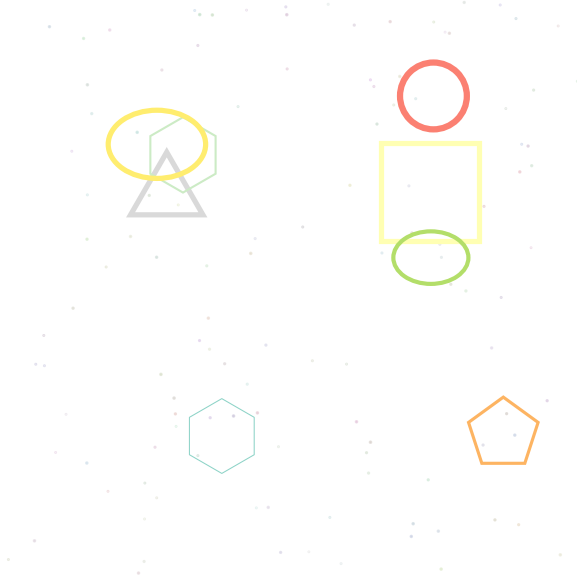[{"shape": "hexagon", "thickness": 0.5, "radius": 0.32, "center": [0.384, 0.244]}, {"shape": "square", "thickness": 2.5, "radius": 0.42, "center": [0.744, 0.666]}, {"shape": "circle", "thickness": 3, "radius": 0.29, "center": [0.751, 0.833]}, {"shape": "pentagon", "thickness": 1.5, "radius": 0.32, "center": [0.872, 0.248]}, {"shape": "oval", "thickness": 2, "radius": 0.32, "center": [0.746, 0.553]}, {"shape": "triangle", "thickness": 2.5, "radius": 0.36, "center": [0.289, 0.663]}, {"shape": "hexagon", "thickness": 1, "radius": 0.33, "center": [0.317, 0.731]}, {"shape": "oval", "thickness": 2.5, "radius": 0.42, "center": [0.272, 0.749]}]